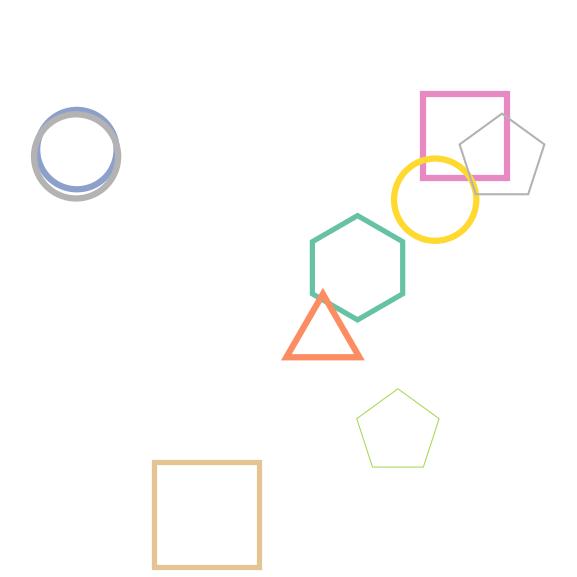[{"shape": "hexagon", "thickness": 2.5, "radius": 0.45, "center": [0.619, 0.535]}, {"shape": "triangle", "thickness": 3, "radius": 0.37, "center": [0.559, 0.417]}, {"shape": "circle", "thickness": 3, "radius": 0.34, "center": [0.133, 0.74]}, {"shape": "square", "thickness": 3, "radius": 0.36, "center": [0.805, 0.763]}, {"shape": "pentagon", "thickness": 0.5, "radius": 0.37, "center": [0.689, 0.251]}, {"shape": "circle", "thickness": 3, "radius": 0.36, "center": [0.754, 0.653]}, {"shape": "square", "thickness": 2.5, "radius": 0.45, "center": [0.358, 0.107]}, {"shape": "pentagon", "thickness": 1, "radius": 0.39, "center": [0.869, 0.725]}, {"shape": "circle", "thickness": 3, "radius": 0.36, "center": [0.132, 0.728]}]